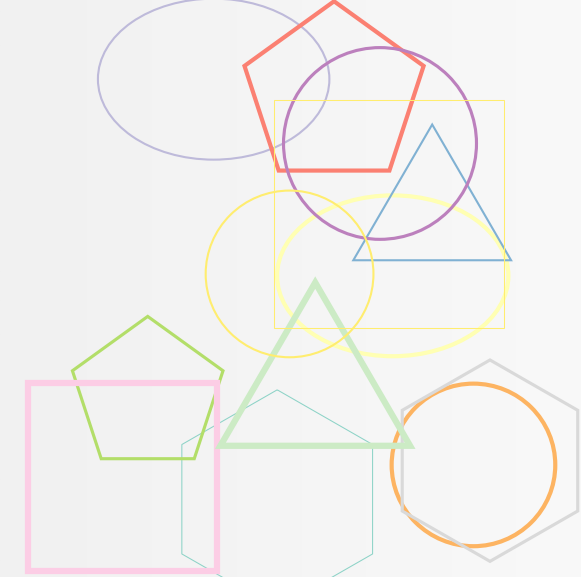[{"shape": "hexagon", "thickness": 0.5, "radius": 0.95, "center": [0.477, 0.135]}, {"shape": "oval", "thickness": 2, "radius": 0.99, "center": [0.676, 0.522]}, {"shape": "oval", "thickness": 1, "radius": 1.0, "center": [0.368, 0.862]}, {"shape": "pentagon", "thickness": 2, "radius": 0.81, "center": [0.575, 0.835]}, {"shape": "triangle", "thickness": 1, "radius": 0.78, "center": [0.744, 0.627]}, {"shape": "circle", "thickness": 2, "radius": 0.7, "center": [0.815, 0.194]}, {"shape": "pentagon", "thickness": 1.5, "radius": 0.68, "center": [0.254, 0.315]}, {"shape": "square", "thickness": 3, "radius": 0.81, "center": [0.211, 0.173]}, {"shape": "hexagon", "thickness": 1.5, "radius": 0.87, "center": [0.843, 0.201]}, {"shape": "circle", "thickness": 1.5, "radius": 0.83, "center": [0.654, 0.751]}, {"shape": "triangle", "thickness": 3, "radius": 0.94, "center": [0.542, 0.321]}, {"shape": "circle", "thickness": 1, "radius": 0.72, "center": [0.498, 0.525]}, {"shape": "square", "thickness": 0.5, "radius": 0.99, "center": [0.669, 0.629]}]